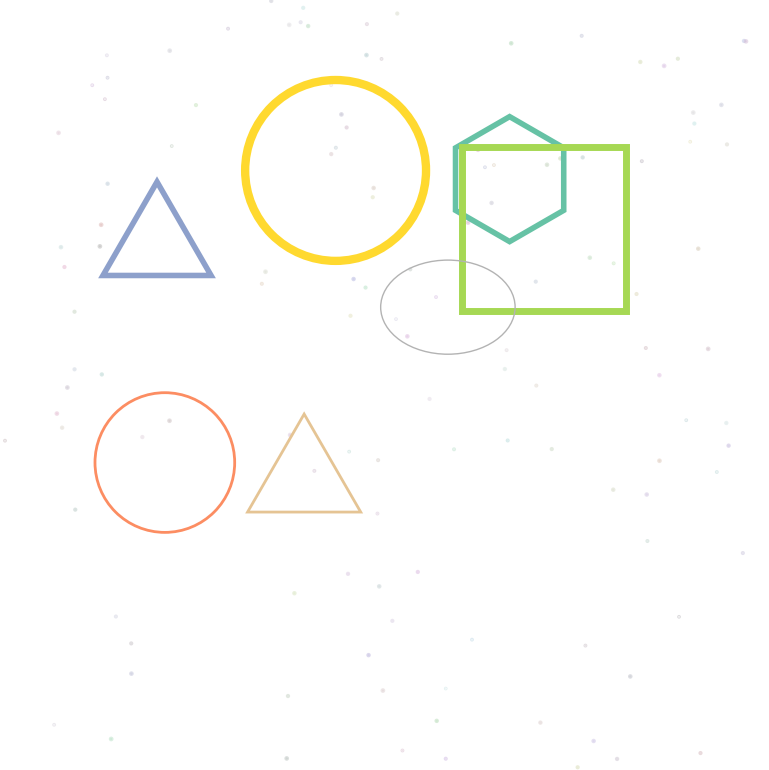[{"shape": "hexagon", "thickness": 2, "radius": 0.41, "center": [0.662, 0.767]}, {"shape": "circle", "thickness": 1, "radius": 0.45, "center": [0.214, 0.399]}, {"shape": "triangle", "thickness": 2, "radius": 0.41, "center": [0.204, 0.683]}, {"shape": "square", "thickness": 2.5, "radius": 0.53, "center": [0.707, 0.702]}, {"shape": "circle", "thickness": 3, "radius": 0.59, "center": [0.436, 0.779]}, {"shape": "triangle", "thickness": 1, "radius": 0.42, "center": [0.395, 0.377]}, {"shape": "oval", "thickness": 0.5, "radius": 0.44, "center": [0.582, 0.601]}]